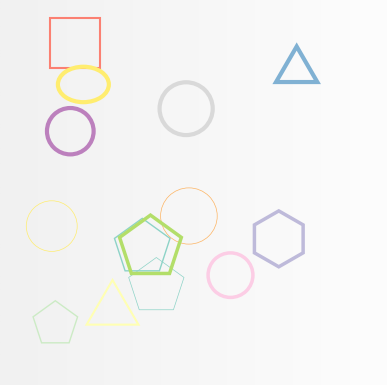[{"shape": "pentagon", "thickness": 0.5, "radius": 0.38, "center": [0.403, 0.256]}, {"shape": "pentagon", "thickness": 1, "radius": 0.38, "center": [0.367, 0.358]}, {"shape": "triangle", "thickness": 1.5, "radius": 0.39, "center": [0.29, 0.195]}, {"shape": "hexagon", "thickness": 2.5, "radius": 0.36, "center": [0.719, 0.38]}, {"shape": "square", "thickness": 1.5, "radius": 0.33, "center": [0.194, 0.887]}, {"shape": "triangle", "thickness": 3, "radius": 0.31, "center": [0.766, 0.818]}, {"shape": "circle", "thickness": 0.5, "radius": 0.37, "center": [0.488, 0.439]}, {"shape": "pentagon", "thickness": 2.5, "radius": 0.42, "center": [0.388, 0.357]}, {"shape": "circle", "thickness": 2.5, "radius": 0.29, "center": [0.595, 0.285]}, {"shape": "circle", "thickness": 3, "radius": 0.34, "center": [0.48, 0.718]}, {"shape": "circle", "thickness": 3, "radius": 0.3, "center": [0.181, 0.659]}, {"shape": "pentagon", "thickness": 1, "radius": 0.3, "center": [0.143, 0.158]}, {"shape": "oval", "thickness": 3, "radius": 0.33, "center": [0.215, 0.781]}, {"shape": "circle", "thickness": 0.5, "radius": 0.33, "center": [0.134, 0.413]}]